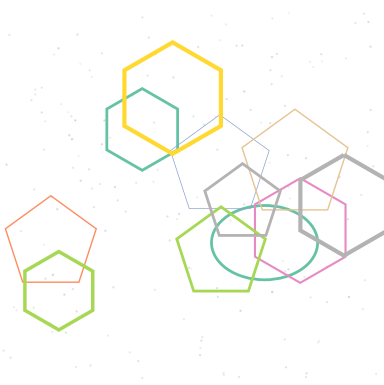[{"shape": "hexagon", "thickness": 2, "radius": 0.53, "center": [0.369, 0.664]}, {"shape": "oval", "thickness": 2, "radius": 0.69, "center": [0.687, 0.37]}, {"shape": "pentagon", "thickness": 1, "radius": 0.62, "center": [0.132, 0.367]}, {"shape": "pentagon", "thickness": 0.5, "radius": 0.67, "center": [0.571, 0.567]}, {"shape": "hexagon", "thickness": 1.5, "radius": 0.68, "center": [0.78, 0.401]}, {"shape": "pentagon", "thickness": 2, "radius": 0.6, "center": [0.574, 0.342]}, {"shape": "hexagon", "thickness": 2.5, "radius": 0.51, "center": [0.153, 0.245]}, {"shape": "hexagon", "thickness": 3, "radius": 0.72, "center": [0.448, 0.745]}, {"shape": "pentagon", "thickness": 1, "radius": 0.72, "center": [0.766, 0.572]}, {"shape": "pentagon", "thickness": 2, "radius": 0.52, "center": [0.63, 0.472]}, {"shape": "hexagon", "thickness": 3, "radius": 0.65, "center": [0.893, 0.467]}]